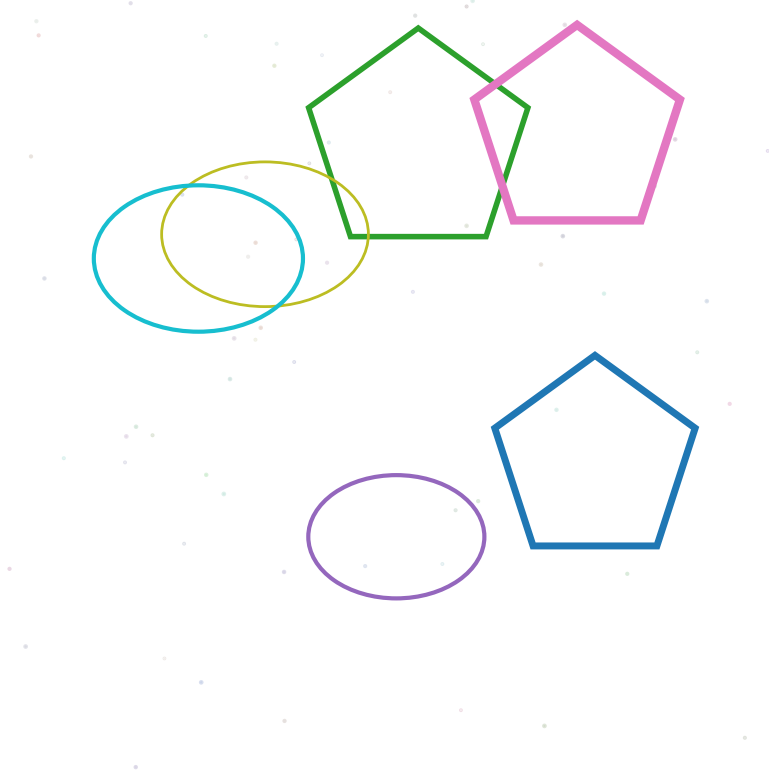[{"shape": "pentagon", "thickness": 2.5, "radius": 0.68, "center": [0.773, 0.402]}, {"shape": "pentagon", "thickness": 2, "radius": 0.75, "center": [0.543, 0.814]}, {"shape": "oval", "thickness": 1.5, "radius": 0.57, "center": [0.515, 0.303]}, {"shape": "pentagon", "thickness": 3, "radius": 0.7, "center": [0.749, 0.827]}, {"shape": "oval", "thickness": 1, "radius": 0.67, "center": [0.344, 0.696]}, {"shape": "oval", "thickness": 1.5, "radius": 0.68, "center": [0.258, 0.664]}]